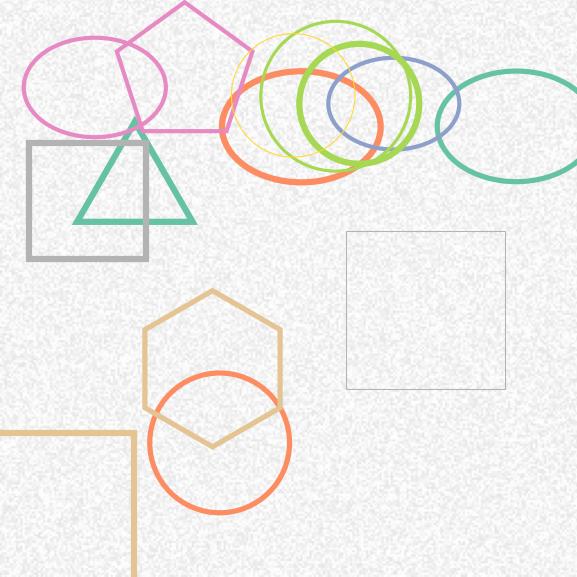[{"shape": "oval", "thickness": 2.5, "radius": 0.68, "center": [0.894, 0.78]}, {"shape": "triangle", "thickness": 3, "radius": 0.58, "center": [0.233, 0.673]}, {"shape": "circle", "thickness": 2.5, "radius": 0.61, "center": [0.38, 0.232]}, {"shape": "oval", "thickness": 3, "radius": 0.69, "center": [0.522, 0.78]}, {"shape": "oval", "thickness": 2, "radius": 0.57, "center": [0.682, 0.82]}, {"shape": "pentagon", "thickness": 2, "radius": 0.62, "center": [0.32, 0.872]}, {"shape": "oval", "thickness": 2, "radius": 0.62, "center": [0.164, 0.848]}, {"shape": "circle", "thickness": 1.5, "radius": 0.65, "center": [0.581, 0.833]}, {"shape": "circle", "thickness": 3, "radius": 0.52, "center": [0.622, 0.819]}, {"shape": "circle", "thickness": 0.5, "radius": 0.53, "center": [0.508, 0.834]}, {"shape": "hexagon", "thickness": 2.5, "radius": 0.68, "center": [0.368, 0.361]}, {"shape": "square", "thickness": 3, "radius": 0.64, "center": [0.104, 0.123]}, {"shape": "square", "thickness": 3, "radius": 0.5, "center": [0.152, 0.651]}, {"shape": "square", "thickness": 0.5, "radius": 0.69, "center": [0.737, 0.462]}]